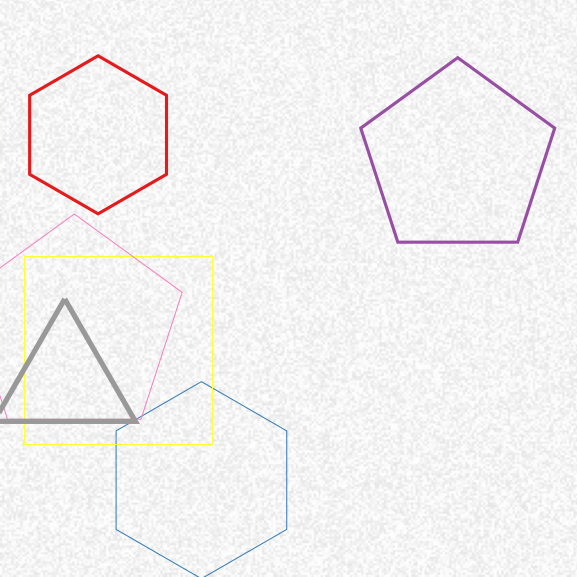[{"shape": "hexagon", "thickness": 1.5, "radius": 0.68, "center": [0.17, 0.766]}, {"shape": "hexagon", "thickness": 0.5, "radius": 0.85, "center": [0.349, 0.168]}, {"shape": "pentagon", "thickness": 1.5, "radius": 0.88, "center": [0.793, 0.723]}, {"shape": "square", "thickness": 0.5, "radius": 0.81, "center": [0.204, 0.393]}, {"shape": "pentagon", "thickness": 0.5, "radius": 0.98, "center": [0.129, 0.432]}, {"shape": "triangle", "thickness": 2.5, "radius": 0.71, "center": [0.112, 0.34]}]